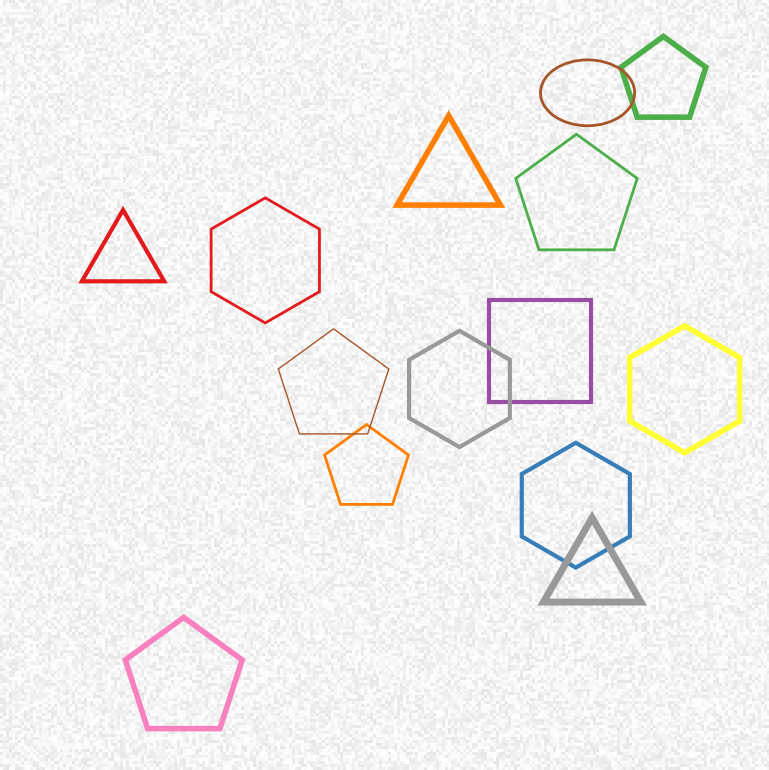[{"shape": "hexagon", "thickness": 1, "radius": 0.41, "center": [0.345, 0.662]}, {"shape": "triangle", "thickness": 1.5, "radius": 0.31, "center": [0.16, 0.666]}, {"shape": "hexagon", "thickness": 1.5, "radius": 0.41, "center": [0.748, 0.344]}, {"shape": "pentagon", "thickness": 1, "radius": 0.41, "center": [0.749, 0.743]}, {"shape": "pentagon", "thickness": 2, "radius": 0.29, "center": [0.862, 0.895]}, {"shape": "square", "thickness": 1.5, "radius": 0.33, "center": [0.702, 0.544]}, {"shape": "triangle", "thickness": 2, "radius": 0.39, "center": [0.583, 0.772]}, {"shape": "pentagon", "thickness": 1, "radius": 0.29, "center": [0.476, 0.391]}, {"shape": "hexagon", "thickness": 2, "radius": 0.41, "center": [0.889, 0.494]}, {"shape": "oval", "thickness": 1, "radius": 0.31, "center": [0.763, 0.879]}, {"shape": "pentagon", "thickness": 0.5, "radius": 0.38, "center": [0.433, 0.497]}, {"shape": "pentagon", "thickness": 2, "radius": 0.4, "center": [0.239, 0.118]}, {"shape": "triangle", "thickness": 2.5, "radius": 0.37, "center": [0.769, 0.255]}, {"shape": "hexagon", "thickness": 1.5, "radius": 0.38, "center": [0.597, 0.495]}]